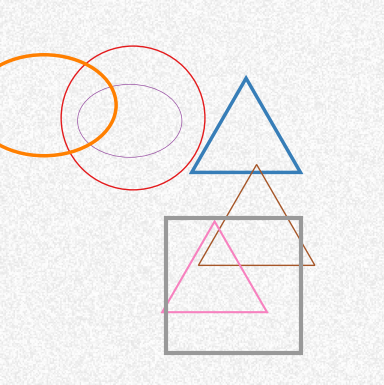[{"shape": "circle", "thickness": 1, "radius": 0.93, "center": [0.346, 0.694]}, {"shape": "triangle", "thickness": 2.5, "radius": 0.82, "center": [0.639, 0.634]}, {"shape": "oval", "thickness": 0.5, "radius": 0.68, "center": [0.337, 0.686]}, {"shape": "oval", "thickness": 2.5, "radius": 0.94, "center": [0.114, 0.727]}, {"shape": "triangle", "thickness": 1, "radius": 0.87, "center": [0.667, 0.398]}, {"shape": "triangle", "thickness": 1.5, "radius": 0.79, "center": [0.557, 0.268]}, {"shape": "square", "thickness": 3, "radius": 0.88, "center": [0.607, 0.259]}]